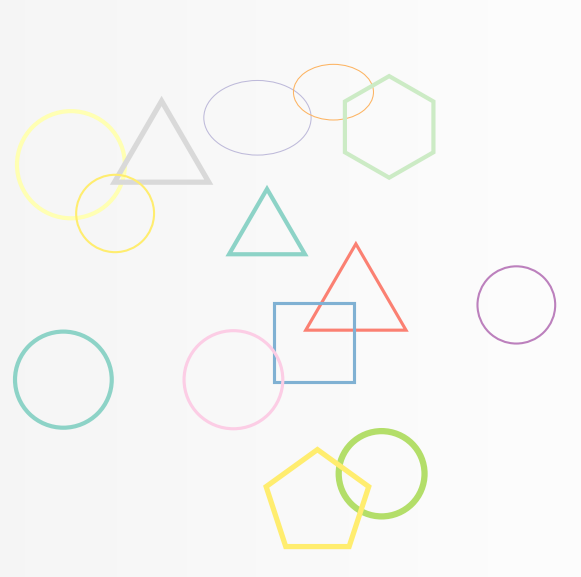[{"shape": "circle", "thickness": 2, "radius": 0.42, "center": [0.109, 0.342]}, {"shape": "triangle", "thickness": 2, "radius": 0.38, "center": [0.459, 0.597]}, {"shape": "circle", "thickness": 2, "radius": 0.46, "center": [0.122, 0.714]}, {"shape": "oval", "thickness": 0.5, "radius": 0.46, "center": [0.443, 0.795]}, {"shape": "triangle", "thickness": 1.5, "radius": 0.5, "center": [0.612, 0.477]}, {"shape": "square", "thickness": 1.5, "radius": 0.34, "center": [0.54, 0.406]}, {"shape": "oval", "thickness": 0.5, "radius": 0.34, "center": [0.574, 0.84]}, {"shape": "circle", "thickness": 3, "radius": 0.37, "center": [0.657, 0.179]}, {"shape": "circle", "thickness": 1.5, "radius": 0.42, "center": [0.402, 0.342]}, {"shape": "triangle", "thickness": 2.5, "radius": 0.47, "center": [0.278, 0.731]}, {"shape": "circle", "thickness": 1, "radius": 0.33, "center": [0.888, 0.471]}, {"shape": "hexagon", "thickness": 2, "radius": 0.44, "center": [0.67, 0.779]}, {"shape": "pentagon", "thickness": 2.5, "radius": 0.46, "center": [0.546, 0.128]}, {"shape": "circle", "thickness": 1, "radius": 0.34, "center": [0.198, 0.629]}]